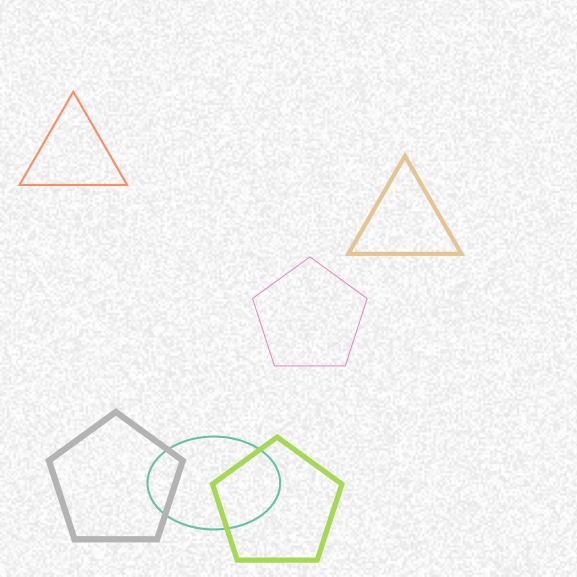[{"shape": "oval", "thickness": 1, "radius": 0.57, "center": [0.37, 0.163]}, {"shape": "triangle", "thickness": 1, "radius": 0.54, "center": [0.127, 0.733]}, {"shape": "pentagon", "thickness": 0.5, "radius": 0.52, "center": [0.537, 0.45]}, {"shape": "pentagon", "thickness": 2.5, "radius": 0.59, "center": [0.48, 0.124]}, {"shape": "triangle", "thickness": 2, "radius": 0.57, "center": [0.701, 0.616]}, {"shape": "pentagon", "thickness": 3, "radius": 0.61, "center": [0.201, 0.164]}]